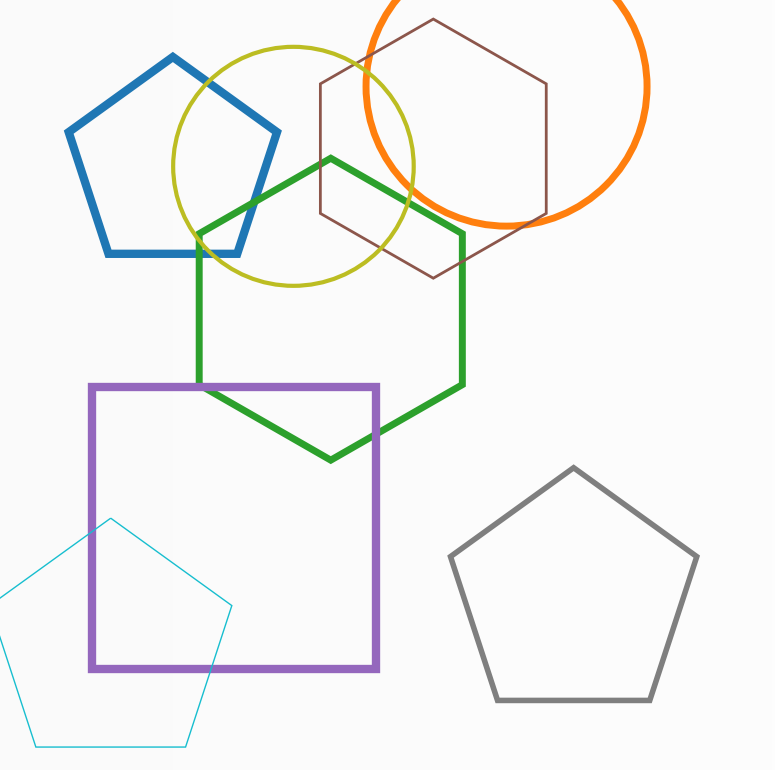[{"shape": "pentagon", "thickness": 3, "radius": 0.71, "center": [0.223, 0.785]}, {"shape": "circle", "thickness": 2.5, "radius": 0.91, "center": [0.654, 0.888]}, {"shape": "hexagon", "thickness": 2.5, "radius": 0.98, "center": [0.427, 0.598]}, {"shape": "square", "thickness": 3, "radius": 0.92, "center": [0.302, 0.314]}, {"shape": "hexagon", "thickness": 1, "radius": 0.84, "center": [0.559, 0.807]}, {"shape": "pentagon", "thickness": 2, "radius": 0.84, "center": [0.74, 0.225]}, {"shape": "circle", "thickness": 1.5, "radius": 0.78, "center": [0.379, 0.784]}, {"shape": "pentagon", "thickness": 0.5, "radius": 0.82, "center": [0.143, 0.163]}]